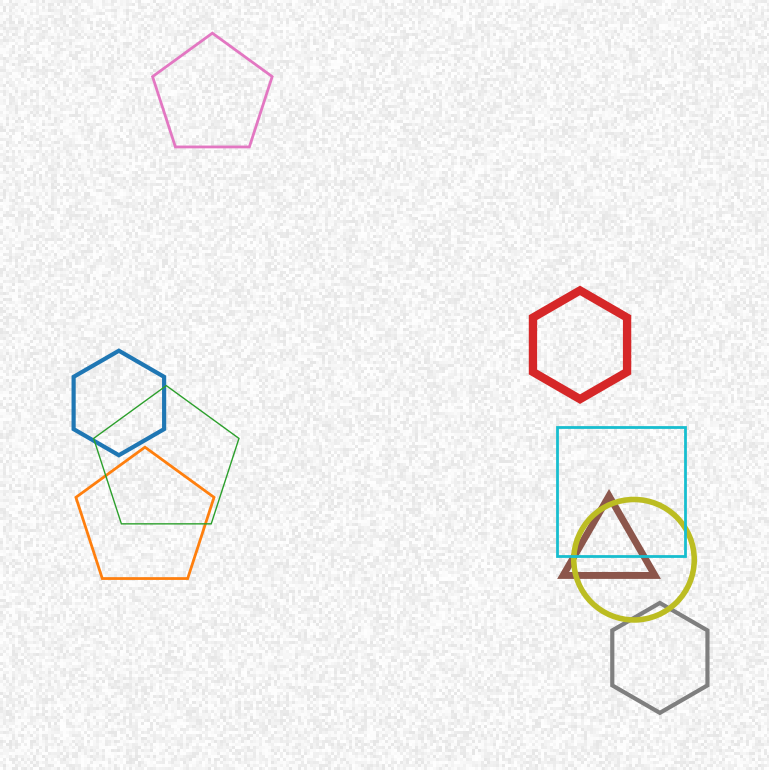[{"shape": "hexagon", "thickness": 1.5, "radius": 0.34, "center": [0.154, 0.477]}, {"shape": "pentagon", "thickness": 1, "radius": 0.47, "center": [0.188, 0.325]}, {"shape": "pentagon", "thickness": 0.5, "radius": 0.5, "center": [0.216, 0.4]}, {"shape": "hexagon", "thickness": 3, "radius": 0.35, "center": [0.753, 0.552]}, {"shape": "triangle", "thickness": 2.5, "radius": 0.34, "center": [0.791, 0.287]}, {"shape": "pentagon", "thickness": 1, "radius": 0.41, "center": [0.276, 0.875]}, {"shape": "hexagon", "thickness": 1.5, "radius": 0.36, "center": [0.857, 0.146]}, {"shape": "circle", "thickness": 2, "radius": 0.39, "center": [0.823, 0.273]}, {"shape": "square", "thickness": 1, "radius": 0.42, "center": [0.806, 0.361]}]